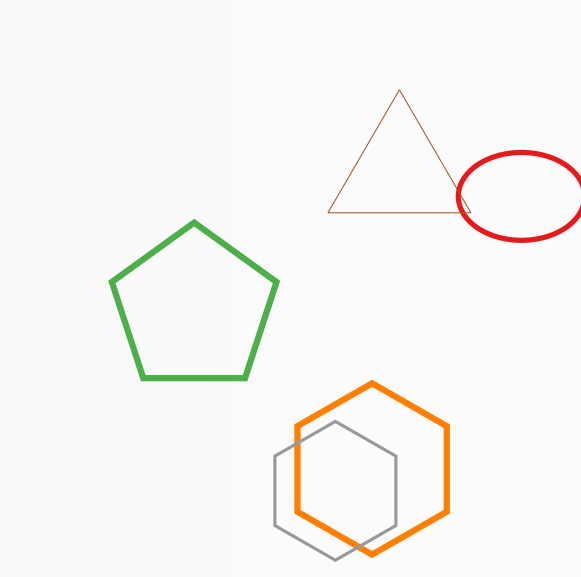[{"shape": "oval", "thickness": 2.5, "radius": 0.54, "center": [0.897, 0.659]}, {"shape": "pentagon", "thickness": 3, "radius": 0.74, "center": [0.334, 0.465]}, {"shape": "hexagon", "thickness": 3, "radius": 0.74, "center": [0.64, 0.187]}, {"shape": "triangle", "thickness": 0.5, "radius": 0.71, "center": [0.687, 0.702]}, {"shape": "hexagon", "thickness": 1.5, "radius": 0.6, "center": [0.577, 0.149]}]